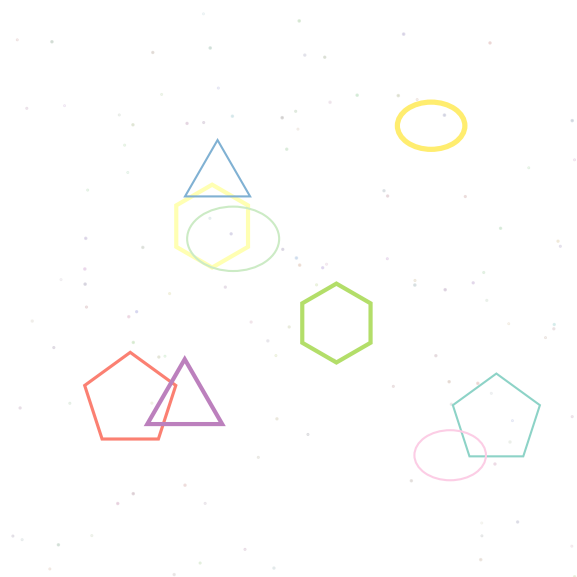[{"shape": "pentagon", "thickness": 1, "radius": 0.4, "center": [0.86, 0.273]}, {"shape": "hexagon", "thickness": 2, "radius": 0.36, "center": [0.367, 0.608]}, {"shape": "pentagon", "thickness": 1.5, "radius": 0.41, "center": [0.226, 0.306]}, {"shape": "triangle", "thickness": 1, "radius": 0.33, "center": [0.377, 0.692]}, {"shape": "hexagon", "thickness": 2, "radius": 0.34, "center": [0.583, 0.44]}, {"shape": "oval", "thickness": 1, "radius": 0.31, "center": [0.78, 0.211]}, {"shape": "triangle", "thickness": 2, "radius": 0.37, "center": [0.32, 0.302]}, {"shape": "oval", "thickness": 1, "radius": 0.4, "center": [0.404, 0.586]}, {"shape": "oval", "thickness": 2.5, "radius": 0.29, "center": [0.747, 0.781]}]